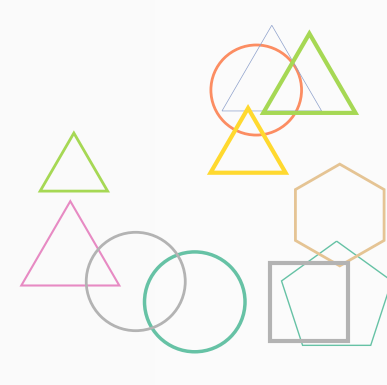[{"shape": "pentagon", "thickness": 1, "radius": 0.75, "center": [0.869, 0.224]}, {"shape": "circle", "thickness": 2.5, "radius": 0.65, "center": [0.503, 0.216]}, {"shape": "circle", "thickness": 2, "radius": 0.58, "center": [0.661, 0.766]}, {"shape": "triangle", "thickness": 0.5, "radius": 0.74, "center": [0.701, 0.786]}, {"shape": "triangle", "thickness": 1.5, "radius": 0.73, "center": [0.181, 0.331]}, {"shape": "triangle", "thickness": 2, "radius": 0.5, "center": [0.191, 0.554]}, {"shape": "triangle", "thickness": 3, "radius": 0.69, "center": [0.798, 0.775]}, {"shape": "triangle", "thickness": 3, "radius": 0.56, "center": [0.64, 0.607]}, {"shape": "hexagon", "thickness": 2, "radius": 0.66, "center": [0.877, 0.442]}, {"shape": "circle", "thickness": 2, "radius": 0.64, "center": [0.35, 0.269]}, {"shape": "square", "thickness": 3, "radius": 0.51, "center": [0.797, 0.216]}]